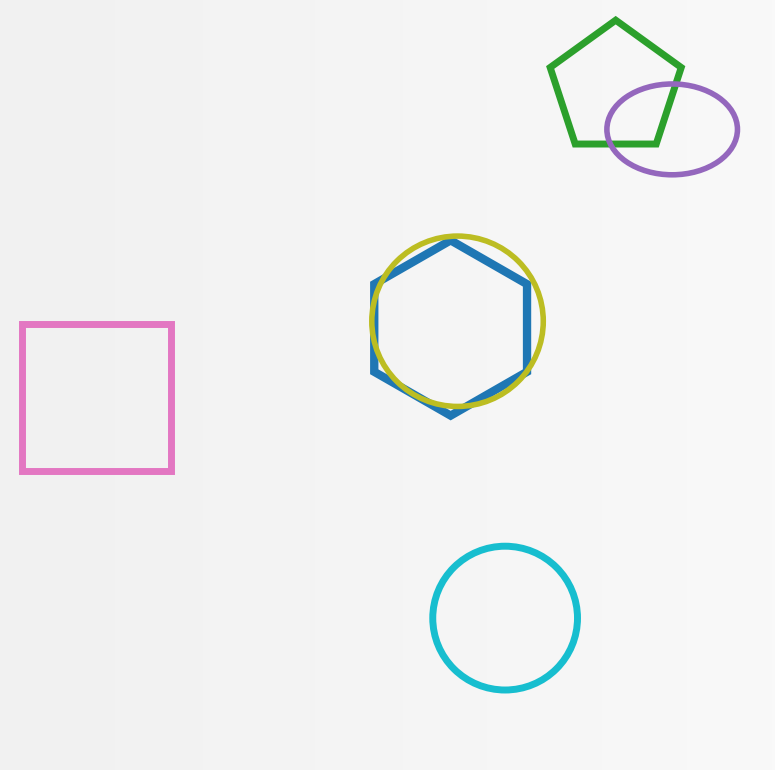[{"shape": "hexagon", "thickness": 3, "radius": 0.57, "center": [0.581, 0.574]}, {"shape": "pentagon", "thickness": 2.5, "radius": 0.44, "center": [0.794, 0.885]}, {"shape": "oval", "thickness": 2, "radius": 0.42, "center": [0.867, 0.832]}, {"shape": "square", "thickness": 2.5, "radius": 0.48, "center": [0.124, 0.484]}, {"shape": "circle", "thickness": 2, "radius": 0.55, "center": [0.59, 0.583]}, {"shape": "circle", "thickness": 2.5, "radius": 0.47, "center": [0.652, 0.197]}]